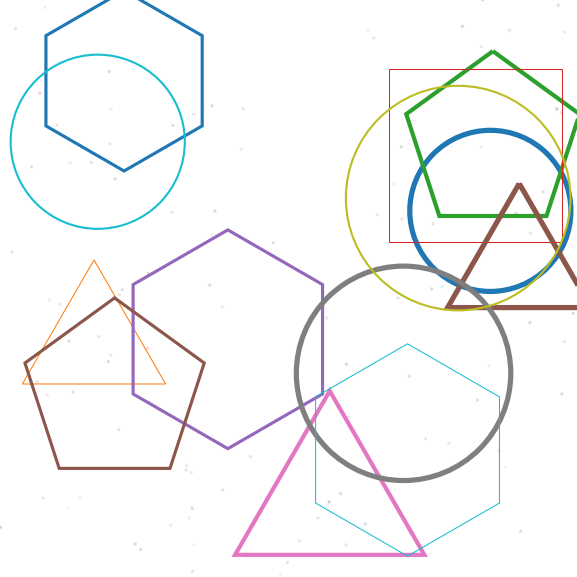[{"shape": "hexagon", "thickness": 1.5, "radius": 0.78, "center": [0.215, 0.859]}, {"shape": "circle", "thickness": 2.5, "radius": 0.7, "center": [0.849, 0.634]}, {"shape": "triangle", "thickness": 0.5, "radius": 0.72, "center": [0.163, 0.406]}, {"shape": "pentagon", "thickness": 2, "radius": 0.79, "center": [0.853, 0.753]}, {"shape": "square", "thickness": 0.5, "radius": 0.75, "center": [0.824, 0.73]}, {"shape": "hexagon", "thickness": 1.5, "radius": 0.95, "center": [0.395, 0.412]}, {"shape": "triangle", "thickness": 2.5, "radius": 0.72, "center": [0.899, 0.538]}, {"shape": "pentagon", "thickness": 1.5, "radius": 0.82, "center": [0.198, 0.32]}, {"shape": "triangle", "thickness": 2, "radius": 0.95, "center": [0.571, 0.133]}, {"shape": "circle", "thickness": 2.5, "radius": 0.93, "center": [0.699, 0.353]}, {"shape": "circle", "thickness": 1, "radius": 0.97, "center": [0.793, 0.656]}, {"shape": "circle", "thickness": 1, "radius": 0.75, "center": [0.169, 0.754]}, {"shape": "hexagon", "thickness": 0.5, "radius": 0.92, "center": [0.706, 0.22]}]